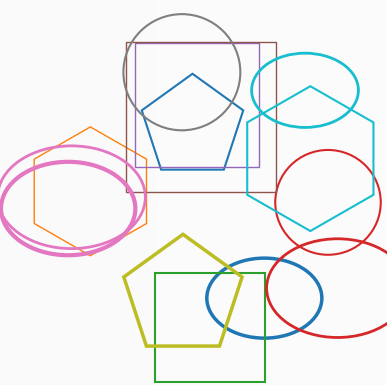[{"shape": "oval", "thickness": 2.5, "radius": 0.74, "center": [0.682, 0.226]}, {"shape": "pentagon", "thickness": 1.5, "radius": 0.69, "center": [0.497, 0.671]}, {"shape": "hexagon", "thickness": 1, "radius": 0.84, "center": [0.233, 0.503]}, {"shape": "square", "thickness": 1.5, "radius": 0.71, "center": [0.543, 0.149]}, {"shape": "circle", "thickness": 1.5, "radius": 0.68, "center": [0.846, 0.474]}, {"shape": "oval", "thickness": 2, "radius": 0.92, "center": [0.871, 0.252]}, {"shape": "square", "thickness": 1, "radius": 0.8, "center": [0.508, 0.727]}, {"shape": "square", "thickness": 1, "radius": 0.97, "center": [0.519, 0.696]}, {"shape": "oval", "thickness": 3, "radius": 0.87, "center": [0.176, 0.458]}, {"shape": "oval", "thickness": 2, "radius": 0.95, "center": [0.184, 0.488]}, {"shape": "circle", "thickness": 1.5, "radius": 0.75, "center": [0.469, 0.812]}, {"shape": "pentagon", "thickness": 2.5, "radius": 0.8, "center": [0.472, 0.231]}, {"shape": "hexagon", "thickness": 1.5, "radius": 0.94, "center": [0.801, 0.588]}, {"shape": "oval", "thickness": 2, "radius": 0.69, "center": [0.787, 0.765]}]